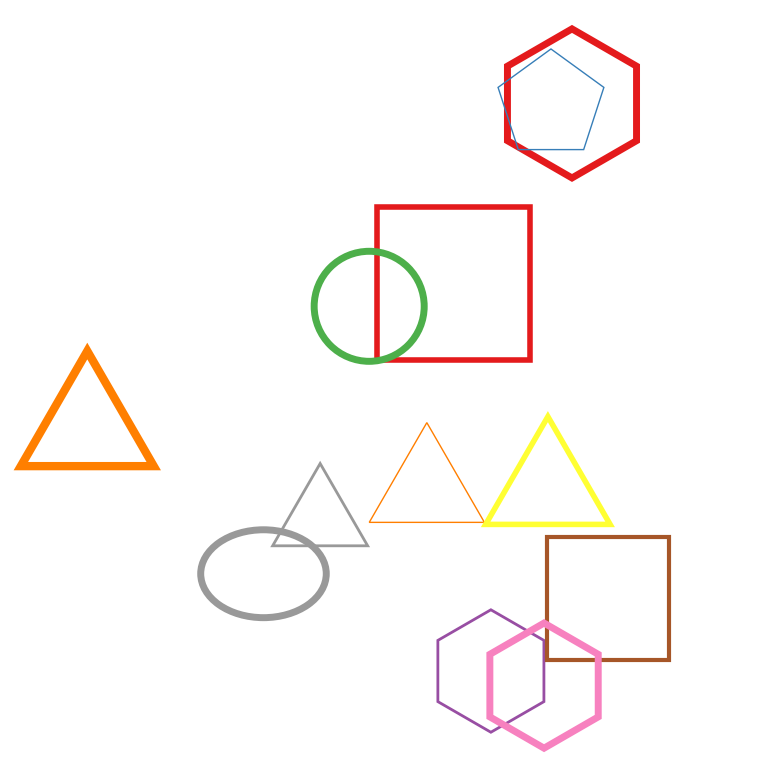[{"shape": "square", "thickness": 2, "radius": 0.5, "center": [0.588, 0.632]}, {"shape": "hexagon", "thickness": 2.5, "radius": 0.48, "center": [0.743, 0.866]}, {"shape": "pentagon", "thickness": 0.5, "radius": 0.36, "center": [0.716, 0.864]}, {"shape": "circle", "thickness": 2.5, "radius": 0.36, "center": [0.479, 0.602]}, {"shape": "hexagon", "thickness": 1, "radius": 0.4, "center": [0.638, 0.129]}, {"shape": "triangle", "thickness": 0.5, "radius": 0.43, "center": [0.554, 0.365]}, {"shape": "triangle", "thickness": 3, "radius": 0.5, "center": [0.113, 0.444]}, {"shape": "triangle", "thickness": 2, "radius": 0.47, "center": [0.712, 0.366]}, {"shape": "square", "thickness": 1.5, "radius": 0.4, "center": [0.79, 0.223]}, {"shape": "hexagon", "thickness": 2.5, "radius": 0.41, "center": [0.707, 0.11]}, {"shape": "triangle", "thickness": 1, "radius": 0.36, "center": [0.416, 0.327]}, {"shape": "oval", "thickness": 2.5, "radius": 0.41, "center": [0.342, 0.255]}]